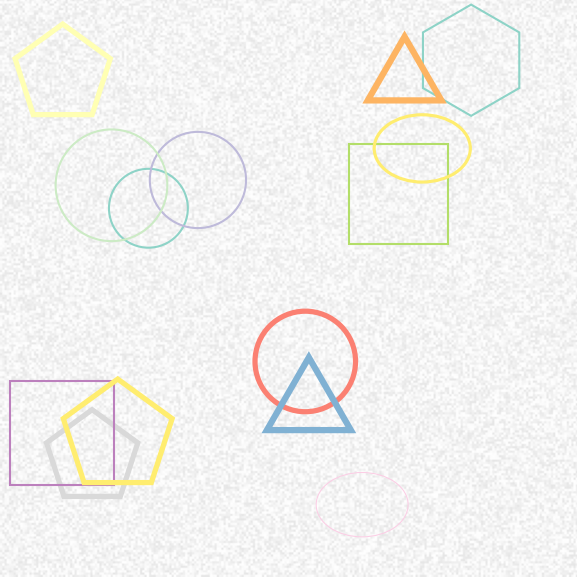[{"shape": "circle", "thickness": 1, "radius": 0.34, "center": [0.257, 0.639]}, {"shape": "hexagon", "thickness": 1, "radius": 0.48, "center": [0.816, 0.895]}, {"shape": "pentagon", "thickness": 2.5, "radius": 0.43, "center": [0.109, 0.871]}, {"shape": "circle", "thickness": 1, "radius": 0.42, "center": [0.343, 0.687]}, {"shape": "circle", "thickness": 2.5, "radius": 0.44, "center": [0.529, 0.373]}, {"shape": "triangle", "thickness": 3, "radius": 0.42, "center": [0.535, 0.296]}, {"shape": "triangle", "thickness": 3, "radius": 0.37, "center": [0.701, 0.862]}, {"shape": "square", "thickness": 1, "radius": 0.43, "center": [0.69, 0.663]}, {"shape": "oval", "thickness": 0.5, "radius": 0.4, "center": [0.627, 0.125]}, {"shape": "pentagon", "thickness": 2.5, "radius": 0.42, "center": [0.16, 0.207]}, {"shape": "square", "thickness": 1, "radius": 0.45, "center": [0.107, 0.249]}, {"shape": "circle", "thickness": 1, "radius": 0.48, "center": [0.193, 0.678]}, {"shape": "oval", "thickness": 1.5, "radius": 0.42, "center": [0.731, 0.742]}, {"shape": "pentagon", "thickness": 2.5, "radius": 0.5, "center": [0.204, 0.244]}]